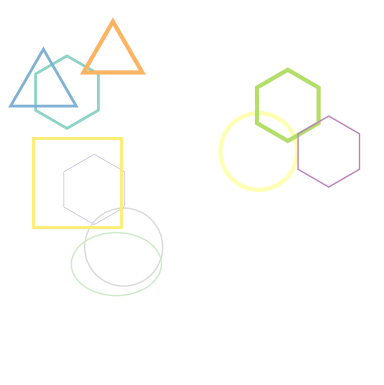[{"shape": "hexagon", "thickness": 2, "radius": 0.47, "center": [0.174, 0.761]}, {"shape": "circle", "thickness": 3, "radius": 0.5, "center": [0.672, 0.607]}, {"shape": "hexagon", "thickness": 0.5, "radius": 0.46, "center": [0.245, 0.508]}, {"shape": "triangle", "thickness": 2, "radius": 0.49, "center": [0.113, 0.774]}, {"shape": "triangle", "thickness": 3, "radius": 0.44, "center": [0.293, 0.856]}, {"shape": "hexagon", "thickness": 3, "radius": 0.46, "center": [0.748, 0.726]}, {"shape": "circle", "thickness": 1, "radius": 0.51, "center": [0.321, 0.358]}, {"shape": "hexagon", "thickness": 1, "radius": 0.46, "center": [0.854, 0.606]}, {"shape": "oval", "thickness": 1, "radius": 0.58, "center": [0.302, 0.314]}, {"shape": "square", "thickness": 2, "radius": 0.57, "center": [0.2, 0.526]}]